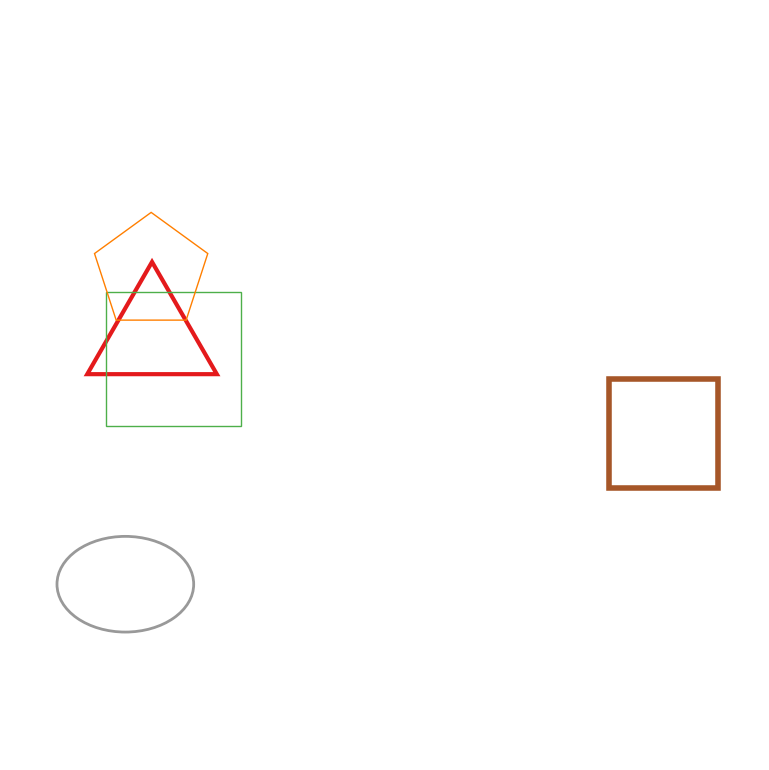[{"shape": "triangle", "thickness": 1.5, "radius": 0.49, "center": [0.197, 0.563]}, {"shape": "square", "thickness": 0.5, "radius": 0.44, "center": [0.225, 0.534]}, {"shape": "pentagon", "thickness": 0.5, "radius": 0.39, "center": [0.196, 0.647]}, {"shape": "square", "thickness": 2, "radius": 0.36, "center": [0.862, 0.437]}, {"shape": "oval", "thickness": 1, "radius": 0.44, "center": [0.163, 0.241]}]